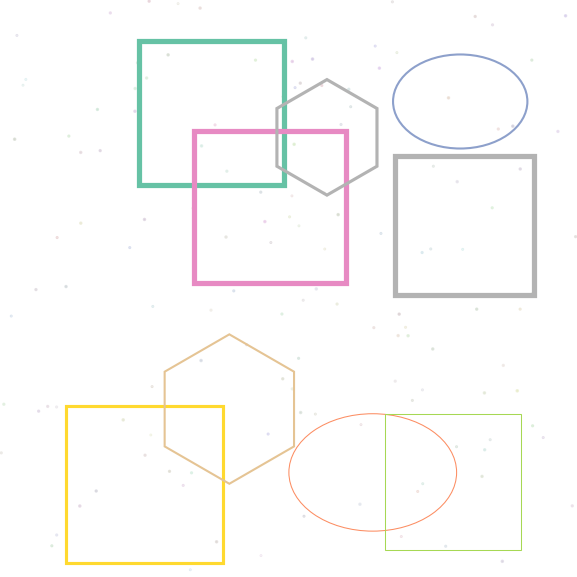[{"shape": "square", "thickness": 2.5, "radius": 0.63, "center": [0.366, 0.803]}, {"shape": "oval", "thickness": 0.5, "radius": 0.73, "center": [0.645, 0.181]}, {"shape": "oval", "thickness": 1, "radius": 0.58, "center": [0.797, 0.823]}, {"shape": "square", "thickness": 2.5, "radius": 0.66, "center": [0.467, 0.641]}, {"shape": "square", "thickness": 0.5, "radius": 0.59, "center": [0.784, 0.165]}, {"shape": "square", "thickness": 1.5, "radius": 0.68, "center": [0.25, 0.161]}, {"shape": "hexagon", "thickness": 1, "radius": 0.65, "center": [0.397, 0.291]}, {"shape": "square", "thickness": 2.5, "radius": 0.6, "center": [0.805, 0.608]}, {"shape": "hexagon", "thickness": 1.5, "radius": 0.5, "center": [0.566, 0.761]}]